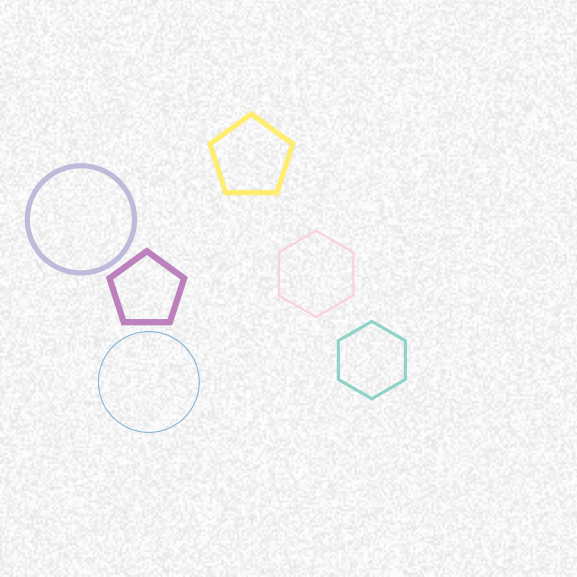[{"shape": "hexagon", "thickness": 1.5, "radius": 0.34, "center": [0.644, 0.376]}, {"shape": "circle", "thickness": 2.5, "radius": 0.46, "center": [0.14, 0.619]}, {"shape": "circle", "thickness": 0.5, "radius": 0.44, "center": [0.258, 0.338]}, {"shape": "hexagon", "thickness": 1, "radius": 0.37, "center": [0.547, 0.525]}, {"shape": "pentagon", "thickness": 3, "radius": 0.34, "center": [0.254, 0.496]}, {"shape": "pentagon", "thickness": 2.5, "radius": 0.38, "center": [0.435, 0.726]}]